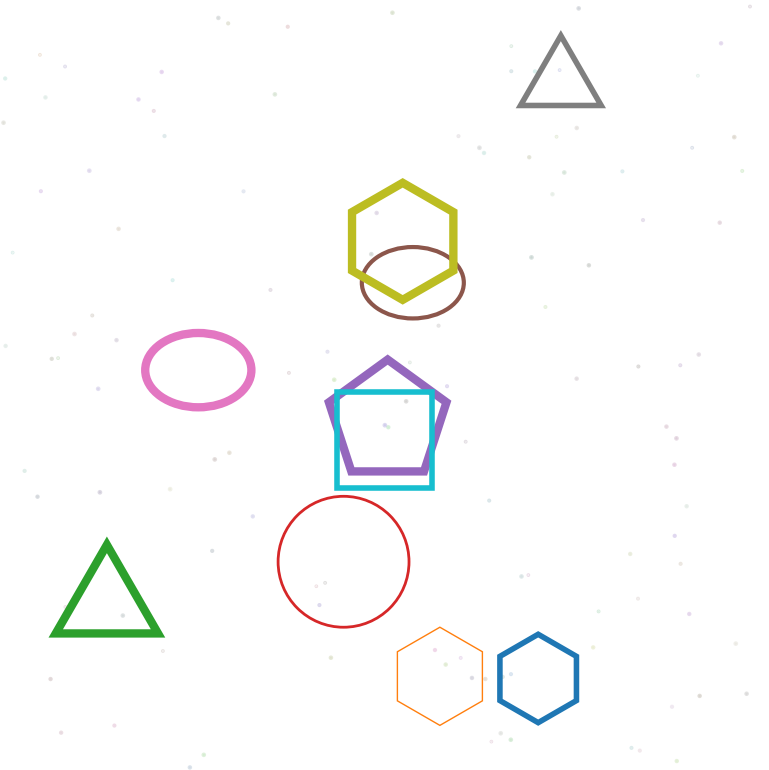[{"shape": "hexagon", "thickness": 2, "radius": 0.29, "center": [0.699, 0.119]}, {"shape": "hexagon", "thickness": 0.5, "radius": 0.32, "center": [0.571, 0.122]}, {"shape": "triangle", "thickness": 3, "radius": 0.38, "center": [0.139, 0.216]}, {"shape": "circle", "thickness": 1, "radius": 0.43, "center": [0.446, 0.27]}, {"shape": "pentagon", "thickness": 3, "radius": 0.4, "center": [0.503, 0.453]}, {"shape": "oval", "thickness": 1.5, "radius": 0.33, "center": [0.536, 0.633]}, {"shape": "oval", "thickness": 3, "radius": 0.34, "center": [0.258, 0.519]}, {"shape": "triangle", "thickness": 2, "radius": 0.3, "center": [0.728, 0.893]}, {"shape": "hexagon", "thickness": 3, "radius": 0.38, "center": [0.523, 0.687]}, {"shape": "square", "thickness": 2, "radius": 0.31, "center": [0.499, 0.429]}]